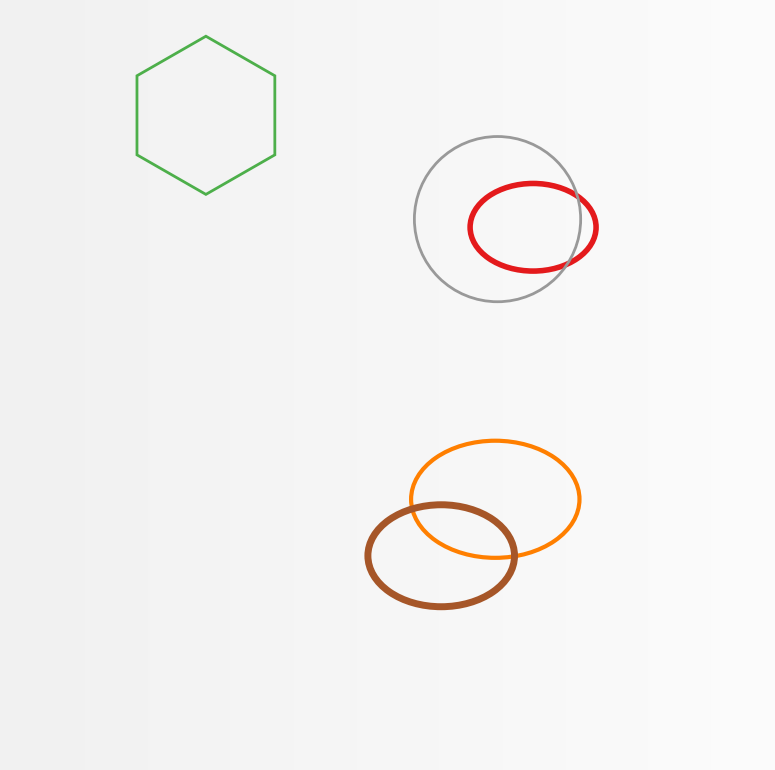[{"shape": "oval", "thickness": 2, "radius": 0.41, "center": [0.688, 0.705]}, {"shape": "hexagon", "thickness": 1, "radius": 0.51, "center": [0.266, 0.85]}, {"shape": "oval", "thickness": 1.5, "radius": 0.54, "center": [0.639, 0.352]}, {"shape": "oval", "thickness": 2.5, "radius": 0.47, "center": [0.569, 0.278]}, {"shape": "circle", "thickness": 1, "radius": 0.54, "center": [0.642, 0.715]}]